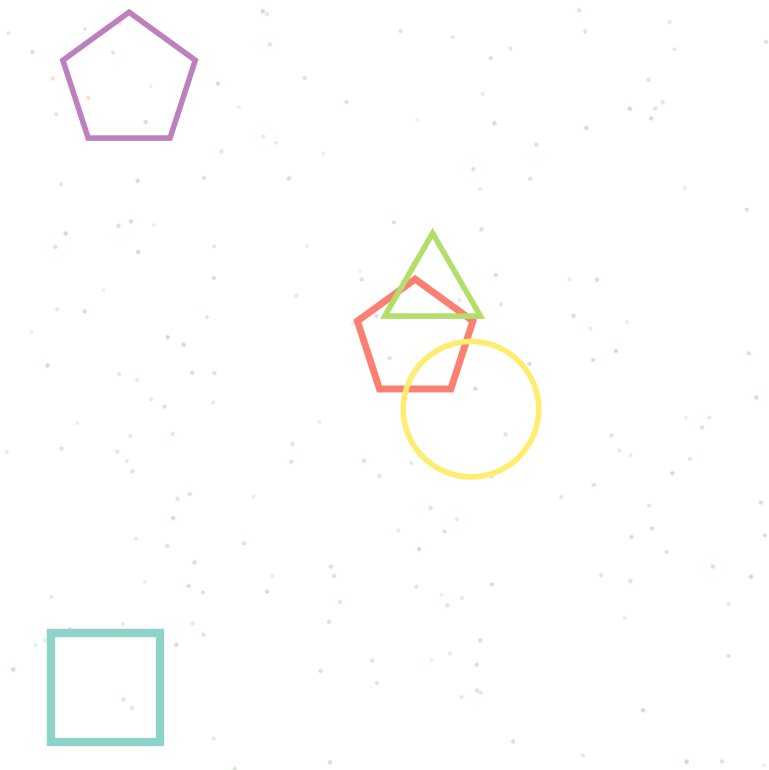[{"shape": "square", "thickness": 3, "radius": 0.35, "center": [0.137, 0.107]}, {"shape": "pentagon", "thickness": 2.5, "radius": 0.39, "center": [0.539, 0.559]}, {"shape": "triangle", "thickness": 2, "radius": 0.36, "center": [0.562, 0.625]}, {"shape": "pentagon", "thickness": 2, "radius": 0.45, "center": [0.168, 0.894]}, {"shape": "circle", "thickness": 2, "radius": 0.44, "center": [0.612, 0.469]}]